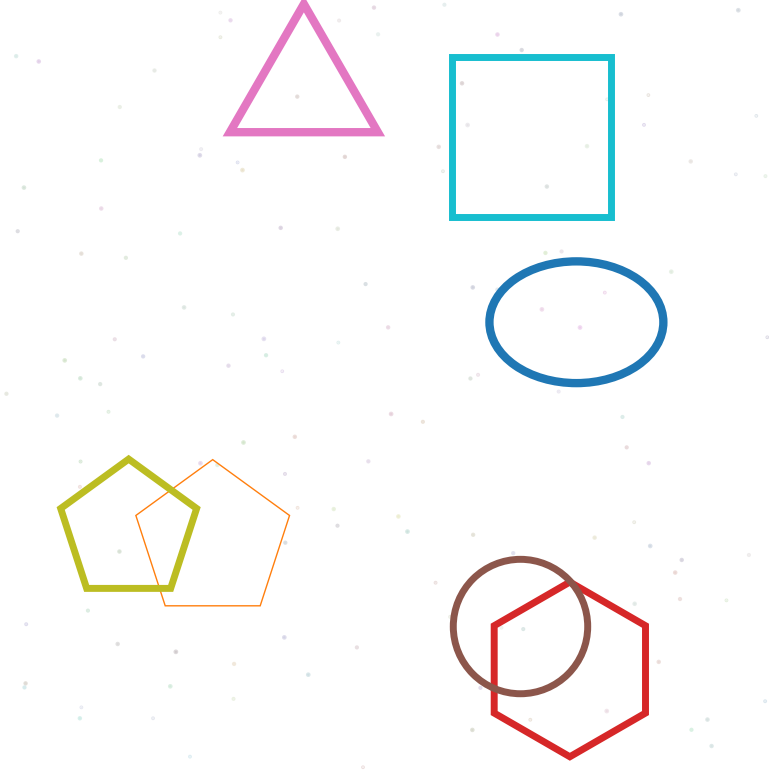[{"shape": "oval", "thickness": 3, "radius": 0.56, "center": [0.749, 0.582]}, {"shape": "pentagon", "thickness": 0.5, "radius": 0.52, "center": [0.276, 0.298]}, {"shape": "hexagon", "thickness": 2.5, "radius": 0.57, "center": [0.74, 0.131]}, {"shape": "circle", "thickness": 2.5, "radius": 0.44, "center": [0.676, 0.186]}, {"shape": "triangle", "thickness": 3, "radius": 0.55, "center": [0.395, 0.884]}, {"shape": "pentagon", "thickness": 2.5, "radius": 0.46, "center": [0.167, 0.311]}, {"shape": "square", "thickness": 2.5, "radius": 0.52, "center": [0.69, 0.822]}]